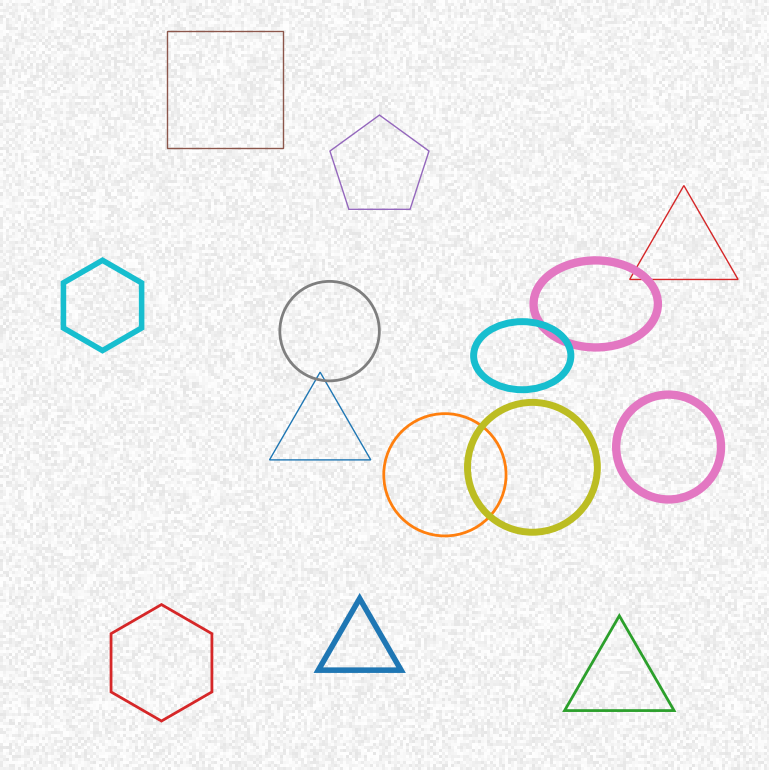[{"shape": "triangle", "thickness": 2, "radius": 0.31, "center": [0.467, 0.161]}, {"shape": "triangle", "thickness": 0.5, "radius": 0.38, "center": [0.416, 0.441]}, {"shape": "circle", "thickness": 1, "radius": 0.4, "center": [0.578, 0.383]}, {"shape": "triangle", "thickness": 1, "radius": 0.41, "center": [0.804, 0.118]}, {"shape": "triangle", "thickness": 0.5, "radius": 0.41, "center": [0.888, 0.678]}, {"shape": "hexagon", "thickness": 1, "radius": 0.38, "center": [0.21, 0.139]}, {"shape": "pentagon", "thickness": 0.5, "radius": 0.34, "center": [0.493, 0.783]}, {"shape": "square", "thickness": 0.5, "radius": 0.38, "center": [0.292, 0.884]}, {"shape": "oval", "thickness": 3, "radius": 0.4, "center": [0.774, 0.605]}, {"shape": "circle", "thickness": 3, "radius": 0.34, "center": [0.868, 0.419]}, {"shape": "circle", "thickness": 1, "radius": 0.32, "center": [0.428, 0.57]}, {"shape": "circle", "thickness": 2.5, "radius": 0.42, "center": [0.691, 0.393]}, {"shape": "hexagon", "thickness": 2, "radius": 0.29, "center": [0.133, 0.603]}, {"shape": "oval", "thickness": 2.5, "radius": 0.32, "center": [0.678, 0.538]}]